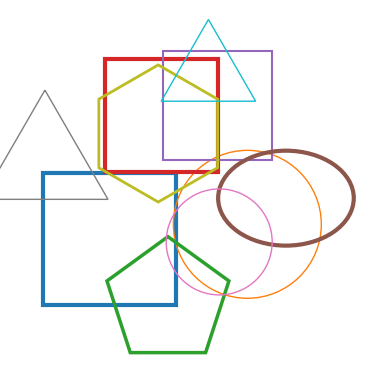[{"shape": "square", "thickness": 3, "radius": 0.86, "center": [0.285, 0.379]}, {"shape": "circle", "thickness": 1, "radius": 0.96, "center": [0.642, 0.417]}, {"shape": "pentagon", "thickness": 2.5, "radius": 0.83, "center": [0.436, 0.219]}, {"shape": "square", "thickness": 3, "radius": 0.73, "center": [0.42, 0.7]}, {"shape": "square", "thickness": 1.5, "radius": 0.71, "center": [0.566, 0.726]}, {"shape": "oval", "thickness": 3, "radius": 0.88, "center": [0.743, 0.485]}, {"shape": "circle", "thickness": 1, "radius": 0.69, "center": [0.569, 0.372]}, {"shape": "triangle", "thickness": 1, "radius": 0.95, "center": [0.117, 0.577]}, {"shape": "hexagon", "thickness": 2, "radius": 0.89, "center": [0.411, 0.653]}, {"shape": "triangle", "thickness": 1, "radius": 0.71, "center": [0.541, 0.808]}]